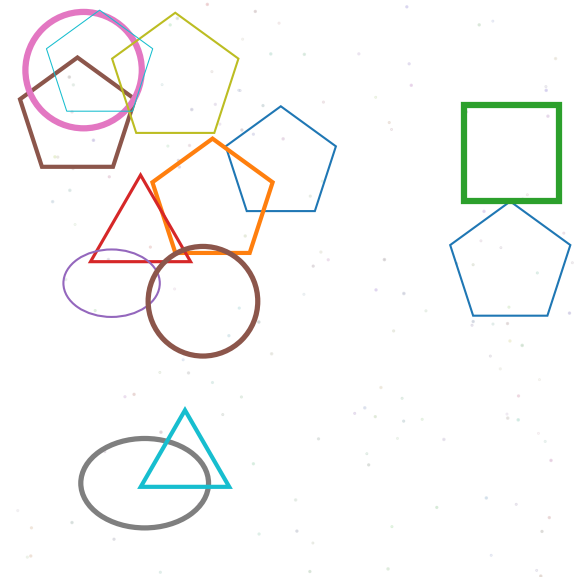[{"shape": "pentagon", "thickness": 1, "radius": 0.5, "center": [0.486, 0.715]}, {"shape": "pentagon", "thickness": 1, "radius": 0.55, "center": [0.884, 0.541]}, {"shape": "pentagon", "thickness": 2, "radius": 0.55, "center": [0.368, 0.65]}, {"shape": "square", "thickness": 3, "radius": 0.41, "center": [0.886, 0.735]}, {"shape": "triangle", "thickness": 1.5, "radius": 0.5, "center": [0.243, 0.596]}, {"shape": "oval", "thickness": 1, "radius": 0.42, "center": [0.193, 0.509]}, {"shape": "circle", "thickness": 2.5, "radius": 0.47, "center": [0.351, 0.478]}, {"shape": "pentagon", "thickness": 2, "radius": 0.52, "center": [0.134, 0.795]}, {"shape": "circle", "thickness": 3, "radius": 0.5, "center": [0.145, 0.878]}, {"shape": "oval", "thickness": 2.5, "radius": 0.55, "center": [0.251, 0.162]}, {"shape": "pentagon", "thickness": 1, "radius": 0.58, "center": [0.303, 0.862]}, {"shape": "triangle", "thickness": 2, "radius": 0.44, "center": [0.32, 0.2]}, {"shape": "pentagon", "thickness": 0.5, "radius": 0.48, "center": [0.172, 0.885]}]